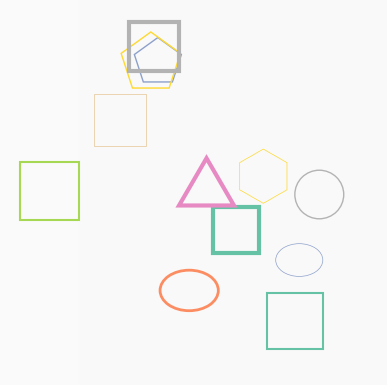[{"shape": "square", "thickness": 3, "radius": 0.3, "center": [0.609, 0.402]}, {"shape": "square", "thickness": 1.5, "radius": 0.36, "center": [0.761, 0.167]}, {"shape": "oval", "thickness": 2, "radius": 0.38, "center": [0.488, 0.246]}, {"shape": "oval", "thickness": 0.5, "radius": 0.3, "center": [0.772, 0.325]}, {"shape": "pentagon", "thickness": 1, "radius": 0.32, "center": [0.407, 0.839]}, {"shape": "triangle", "thickness": 3, "radius": 0.41, "center": [0.533, 0.507]}, {"shape": "square", "thickness": 1.5, "radius": 0.38, "center": [0.127, 0.504]}, {"shape": "pentagon", "thickness": 1, "radius": 0.4, "center": [0.389, 0.836]}, {"shape": "hexagon", "thickness": 0.5, "radius": 0.35, "center": [0.68, 0.542]}, {"shape": "square", "thickness": 0.5, "radius": 0.34, "center": [0.31, 0.688]}, {"shape": "circle", "thickness": 1, "radius": 0.32, "center": [0.824, 0.495]}, {"shape": "square", "thickness": 3, "radius": 0.32, "center": [0.398, 0.879]}]